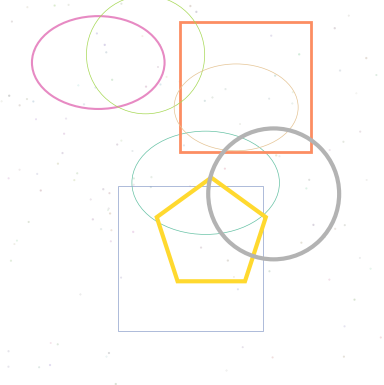[{"shape": "oval", "thickness": 0.5, "radius": 0.96, "center": [0.534, 0.525]}, {"shape": "square", "thickness": 2, "radius": 0.85, "center": [0.637, 0.774]}, {"shape": "square", "thickness": 0.5, "radius": 0.94, "center": [0.495, 0.328]}, {"shape": "oval", "thickness": 1.5, "radius": 0.86, "center": [0.255, 0.838]}, {"shape": "circle", "thickness": 0.5, "radius": 0.77, "center": [0.378, 0.858]}, {"shape": "pentagon", "thickness": 3, "radius": 0.74, "center": [0.549, 0.39]}, {"shape": "oval", "thickness": 0.5, "radius": 0.81, "center": [0.613, 0.721]}, {"shape": "circle", "thickness": 3, "radius": 0.85, "center": [0.711, 0.496]}]